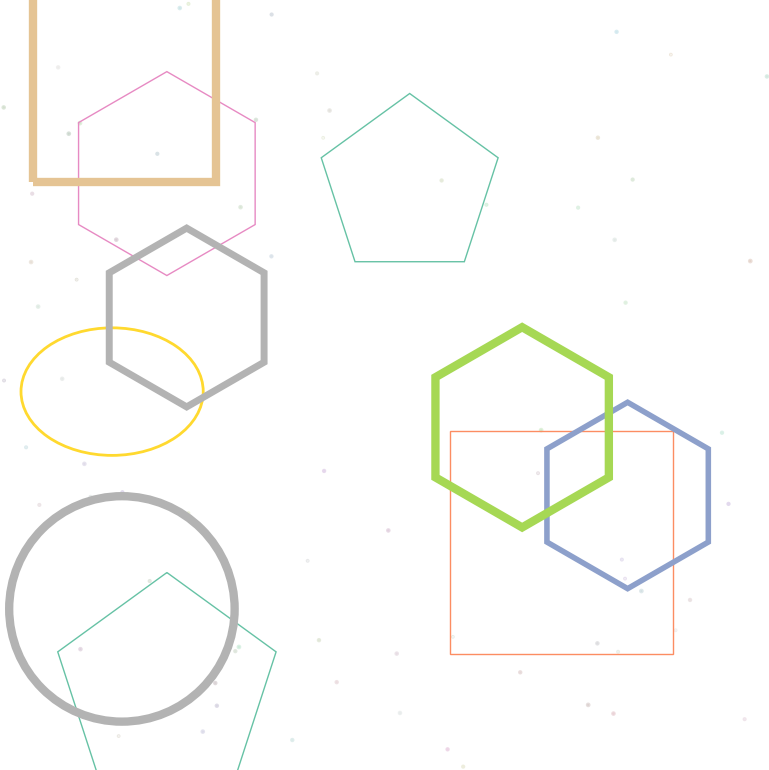[{"shape": "pentagon", "thickness": 0.5, "radius": 0.75, "center": [0.217, 0.107]}, {"shape": "pentagon", "thickness": 0.5, "radius": 0.6, "center": [0.532, 0.758]}, {"shape": "square", "thickness": 0.5, "radius": 0.73, "center": [0.729, 0.296]}, {"shape": "hexagon", "thickness": 2, "radius": 0.61, "center": [0.815, 0.357]}, {"shape": "hexagon", "thickness": 0.5, "radius": 0.66, "center": [0.217, 0.775]}, {"shape": "hexagon", "thickness": 3, "radius": 0.65, "center": [0.678, 0.445]}, {"shape": "oval", "thickness": 1, "radius": 0.59, "center": [0.146, 0.491]}, {"shape": "square", "thickness": 3, "radius": 0.6, "center": [0.162, 0.883]}, {"shape": "hexagon", "thickness": 2.5, "radius": 0.58, "center": [0.242, 0.588]}, {"shape": "circle", "thickness": 3, "radius": 0.73, "center": [0.158, 0.209]}]